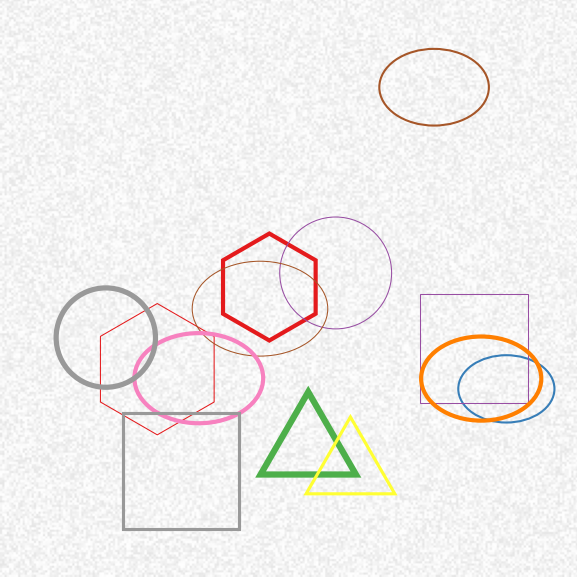[{"shape": "hexagon", "thickness": 2, "radius": 0.46, "center": [0.466, 0.502]}, {"shape": "hexagon", "thickness": 0.5, "radius": 0.57, "center": [0.272, 0.36]}, {"shape": "oval", "thickness": 1, "radius": 0.42, "center": [0.877, 0.326]}, {"shape": "triangle", "thickness": 3, "radius": 0.48, "center": [0.534, 0.225]}, {"shape": "circle", "thickness": 0.5, "radius": 0.48, "center": [0.581, 0.526]}, {"shape": "square", "thickness": 0.5, "radius": 0.47, "center": [0.821, 0.396]}, {"shape": "oval", "thickness": 2, "radius": 0.52, "center": [0.833, 0.344]}, {"shape": "triangle", "thickness": 1.5, "radius": 0.44, "center": [0.607, 0.188]}, {"shape": "oval", "thickness": 1, "radius": 0.47, "center": [0.752, 0.848]}, {"shape": "oval", "thickness": 0.5, "radius": 0.59, "center": [0.45, 0.465]}, {"shape": "oval", "thickness": 2, "radius": 0.56, "center": [0.344, 0.344]}, {"shape": "circle", "thickness": 2.5, "radius": 0.43, "center": [0.183, 0.415]}, {"shape": "square", "thickness": 1.5, "radius": 0.5, "center": [0.313, 0.184]}]